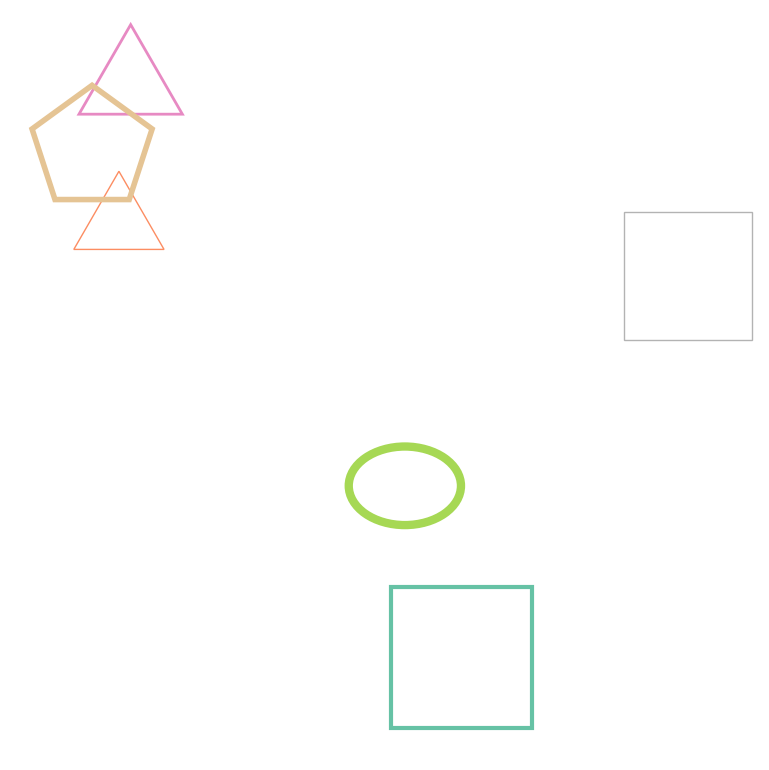[{"shape": "square", "thickness": 1.5, "radius": 0.46, "center": [0.6, 0.146]}, {"shape": "triangle", "thickness": 0.5, "radius": 0.34, "center": [0.154, 0.71]}, {"shape": "triangle", "thickness": 1, "radius": 0.39, "center": [0.17, 0.89]}, {"shape": "oval", "thickness": 3, "radius": 0.36, "center": [0.526, 0.369]}, {"shape": "pentagon", "thickness": 2, "radius": 0.41, "center": [0.12, 0.807]}, {"shape": "square", "thickness": 0.5, "radius": 0.42, "center": [0.894, 0.642]}]